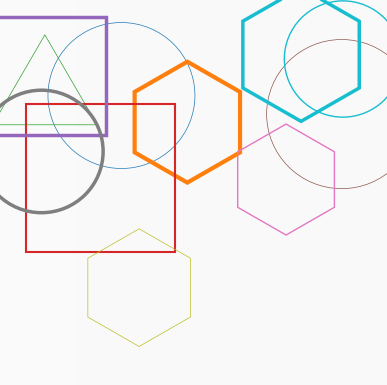[{"shape": "circle", "thickness": 0.5, "radius": 0.95, "center": [0.313, 0.752]}, {"shape": "hexagon", "thickness": 3, "radius": 0.79, "center": [0.483, 0.683]}, {"shape": "triangle", "thickness": 0.5, "radius": 0.78, "center": [0.116, 0.754]}, {"shape": "square", "thickness": 1.5, "radius": 0.96, "center": [0.259, 0.539]}, {"shape": "square", "thickness": 2.5, "radius": 0.76, "center": [0.12, 0.803]}, {"shape": "circle", "thickness": 0.5, "radius": 0.97, "center": [0.882, 0.704]}, {"shape": "hexagon", "thickness": 1, "radius": 0.72, "center": [0.738, 0.534]}, {"shape": "circle", "thickness": 2.5, "radius": 0.8, "center": [0.107, 0.607]}, {"shape": "hexagon", "thickness": 0.5, "radius": 0.76, "center": [0.359, 0.253]}, {"shape": "hexagon", "thickness": 2.5, "radius": 0.87, "center": [0.777, 0.858]}, {"shape": "circle", "thickness": 1, "radius": 0.76, "center": [0.885, 0.847]}]